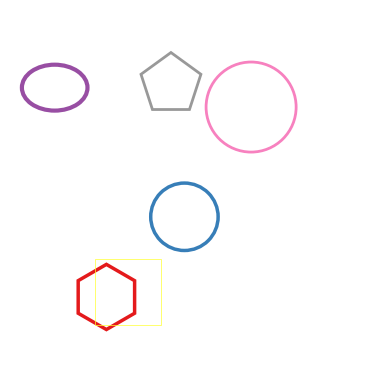[{"shape": "hexagon", "thickness": 2.5, "radius": 0.42, "center": [0.276, 0.229]}, {"shape": "circle", "thickness": 2.5, "radius": 0.44, "center": [0.479, 0.437]}, {"shape": "oval", "thickness": 3, "radius": 0.43, "center": [0.142, 0.772]}, {"shape": "square", "thickness": 0.5, "radius": 0.43, "center": [0.333, 0.242]}, {"shape": "circle", "thickness": 2, "radius": 0.58, "center": [0.652, 0.722]}, {"shape": "pentagon", "thickness": 2, "radius": 0.41, "center": [0.444, 0.782]}]